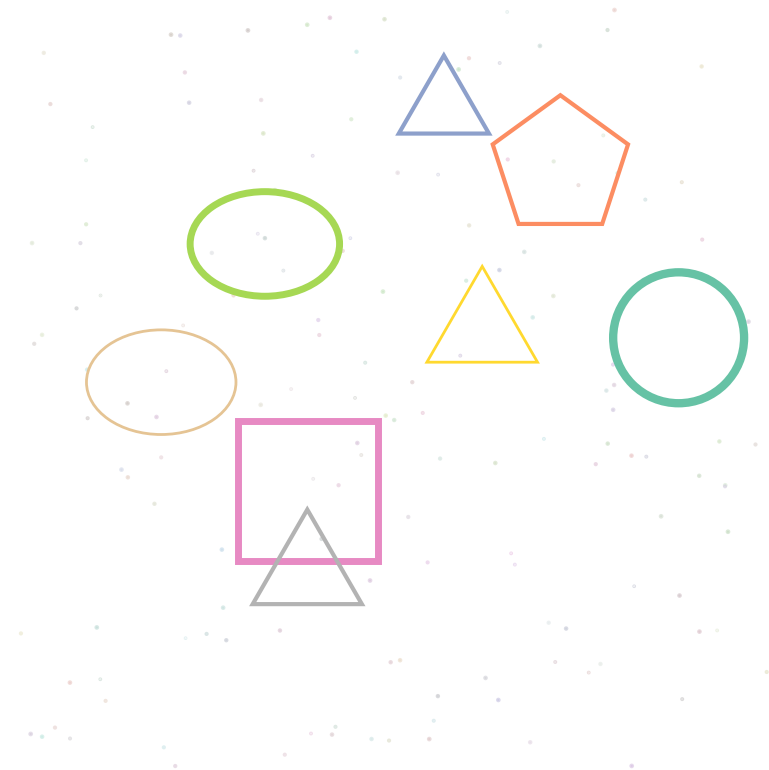[{"shape": "circle", "thickness": 3, "radius": 0.43, "center": [0.881, 0.561]}, {"shape": "pentagon", "thickness": 1.5, "radius": 0.46, "center": [0.728, 0.784]}, {"shape": "triangle", "thickness": 1.5, "radius": 0.34, "center": [0.576, 0.86]}, {"shape": "square", "thickness": 2.5, "radius": 0.46, "center": [0.4, 0.362]}, {"shape": "oval", "thickness": 2.5, "radius": 0.49, "center": [0.344, 0.683]}, {"shape": "triangle", "thickness": 1, "radius": 0.41, "center": [0.626, 0.571]}, {"shape": "oval", "thickness": 1, "radius": 0.49, "center": [0.209, 0.504]}, {"shape": "triangle", "thickness": 1.5, "radius": 0.41, "center": [0.399, 0.256]}]